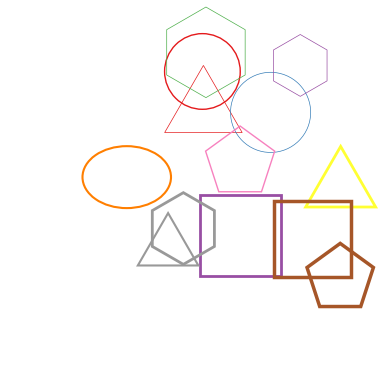[{"shape": "circle", "thickness": 1, "radius": 0.49, "center": [0.526, 0.814]}, {"shape": "triangle", "thickness": 0.5, "radius": 0.58, "center": [0.528, 0.714]}, {"shape": "circle", "thickness": 0.5, "radius": 0.52, "center": [0.703, 0.708]}, {"shape": "hexagon", "thickness": 0.5, "radius": 0.59, "center": [0.535, 0.864]}, {"shape": "hexagon", "thickness": 0.5, "radius": 0.4, "center": [0.78, 0.83]}, {"shape": "square", "thickness": 2, "radius": 0.53, "center": [0.626, 0.389]}, {"shape": "oval", "thickness": 1.5, "radius": 0.57, "center": [0.329, 0.54]}, {"shape": "triangle", "thickness": 2, "radius": 0.52, "center": [0.885, 0.515]}, {"shape": "pentagon", "thickness": 2.5, "radius": 0.45, "center": [0.884, 0.277]}, {"shape": "square", "thickness": 2.5, "radius": 0.5, "center": [0.812, 0.379]}, {"shape": "pentagon", "thickness": 1, "radius": 0.47, "center": [0.624, 0.578]}, {"shape": "hexagon", "thickness": 2, "radius": 0.47, "center": [0.476, 0.406]}, {"shape": "triangle", "thickness": 1.5, "radius": 0.45, "center": [0.437, 0.356]}]